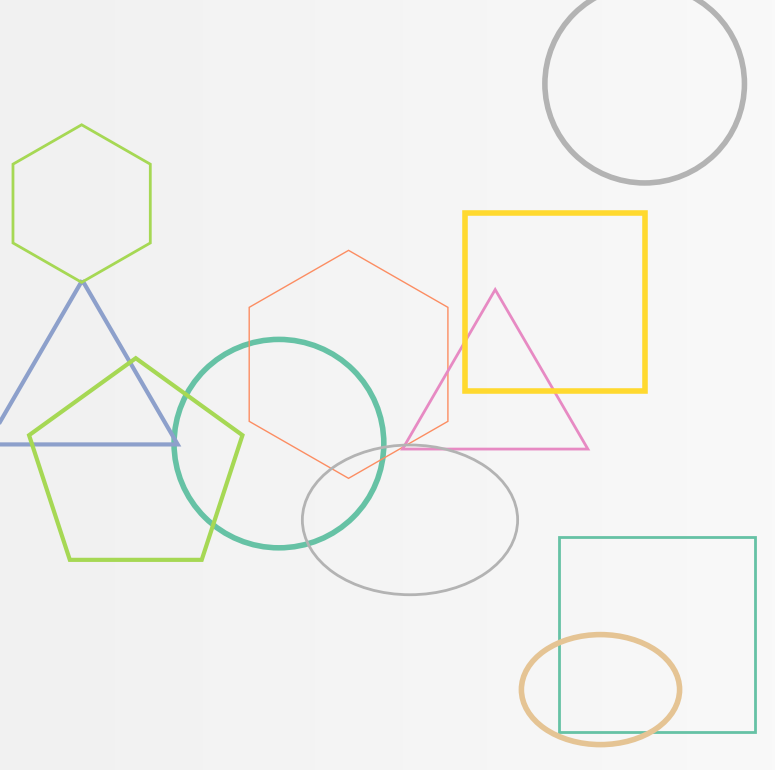[{"shape": "square", "thickness": 1, "radius": 0.63, "center": [0.848, 0.176]}, {"shape": "circle", "thickness": 2, "radius": 0.68, "center": [0.36, 0.424]}, {"shape": "hexagon", "thickness": 0.5, "radius": 0.74, "center": [0.45, 0.527]}, {"shape": "triangle", "thickness": 1.5, "radius": 0.71, "center": [0.106, 0.494]}, {"shape": "triangle", "thickness": 1, "radius": 0.69, "center": [0.639, 0.486]}, {"shape": "pentagon", "thickness": 1.5, "radius": 0.72, "center": [0.175, 0.39]}, {"shape": "hexagon", "thickness": 1, "radius": 0.51, "center": [0.105, 0.736]}, {"shape": "square", "thickness": 2, "radius": 0.58, "center": [0.716, 0.607]}, {"shape": "oval", "thickness": 2, "radius": 0.51, "center": [0.775, 0.104]}, {"shape": "oval", "thickness": 1, "radius": 0.69, "center": [0.529, 0.325]}, {"shape": "circle", "thickness": 2, "radius": 0.64, "center": [0.832, 0.891]}]